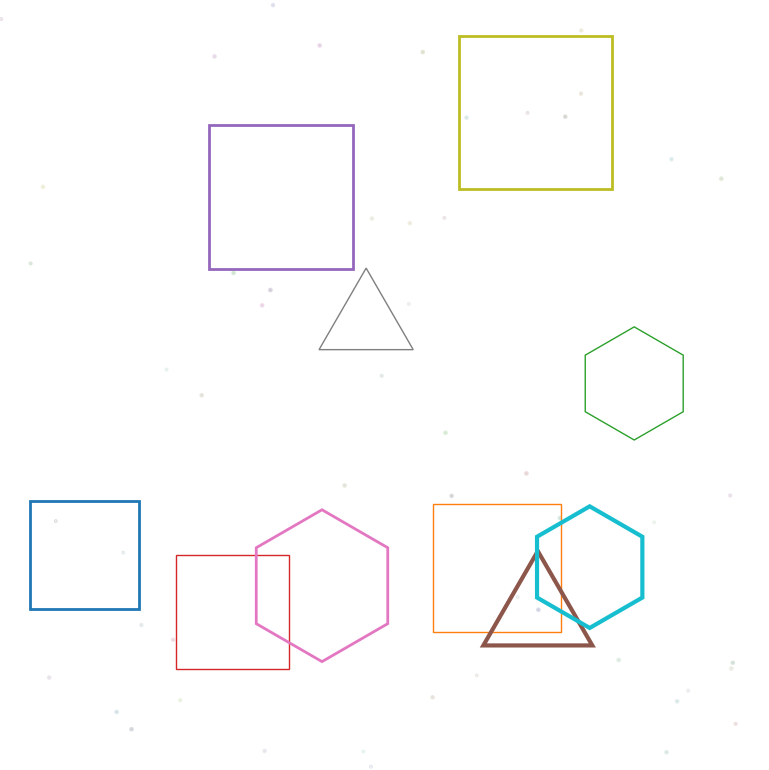[{"shape": "square", "thickness": 1, "radius": 0.35, "center": [0.11, 0.279]}, {"shape": "square", "thickness": 0.5, "radius": 0.42, "center": [0.645, 0.262]}, {"shape": "hexagon", "thickness": 0.5, "radius": 0.37, "center": [0.824, 0.502]}, {"shape": "square", "thickness": 0.5, "radius": 0.37, "center": [0.302, 0.205]}, {"shape": "square", "thickness": 1, "radius": 0.47, "center": [0.365, 0.745]}, {"shape": "triangle", "thickness": 1.5, "radius": 0.41, "center": [0.698, 0.203]}, {"shape": "hexagon", "thickness": 1, "radius": 0.49, "center": [0.418, 0.239]}, {"shape": "triangle", "thickness": 0.5, "radius": 0.35, "center": [0.476, 0.581]}, {"shape": "square", "thickness": 1, "radius": 0.5, "center": [0.696, 0.854]}, {"shape": "hexagon", "thickness": 1.5, "radius": 0.39, "center": [0.766, 0.263]}]